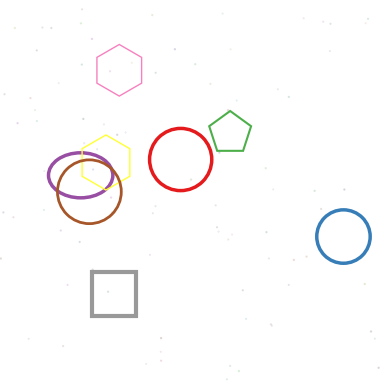[{"shape": "circle", "thickness": 2.5, "radius": 0.4, "center": [0.469, 0.586]}, {"shape": "circle", "thickness": 2.5, "radius": 0.35, "center": [0.892, 0.386]}, {"shape": "pentagon", "thickness": 1.5, "radius": 0.29, "center": [0.598, 0.655]}, {"shape": "oval", "thickness": 2.5, "radius": 0.42, "center": [0.21, 0.545]}, {"shape": "hexagon", "thickness": 1, "radius": 0.36, "center": [0.275, 0.578]}, {"shape": "circle", "thickness": 2, "radius": 0.41, "center": [0.232, 0.502]}, {"shape": "hexagon", "thickness": 1, "radius": 0.34, "center": [0.31, 0.817]}, {"shape": "square", "thickness": 3, "radius": 0.29, "center": [0.297, 0.236]}]